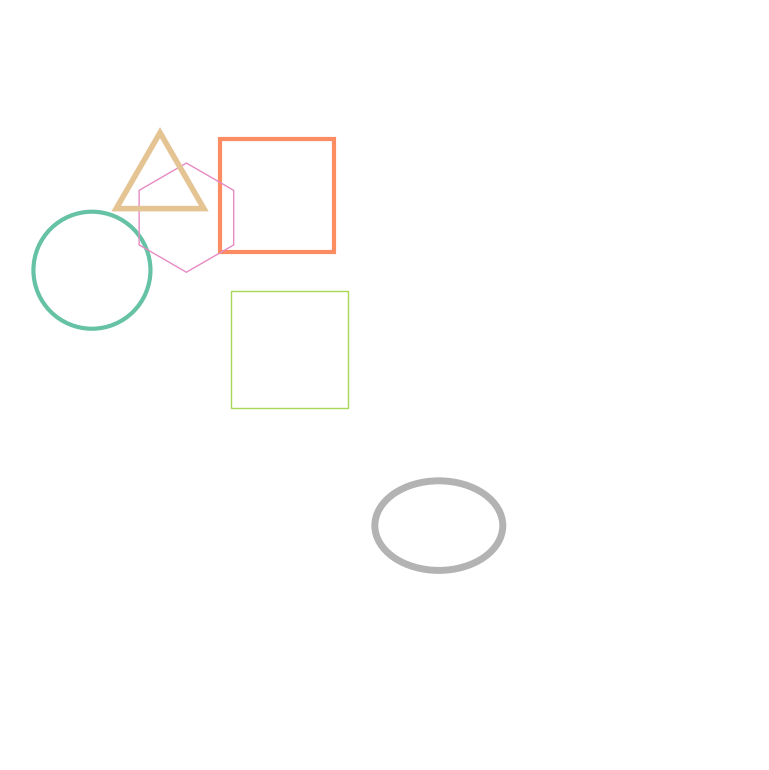[{"shape": "circle", "thickness": 1.5, "radius": 0.38, "center": [0.119, 0.649]}, {"shape": "square", "thickness": 1.5, "radius": 0.37, "center": [0.359, 0.746]}, {"shape": "hexagon", "thickness": 0.5, "radius": 0.35, "center": [0.242, 0.717]}, {"shape": "square", "thickness": 0.5, "radius": 0.38, "center": [0.376, 0.546]}, {"shape": "triangle", "thickness": 2, "radius": 0.33, "center": [0.208, 0.762]}, {"shape": "oval", "thickness": 2.5, "radius": 0.42, "center": [0.57, 0.317]}]